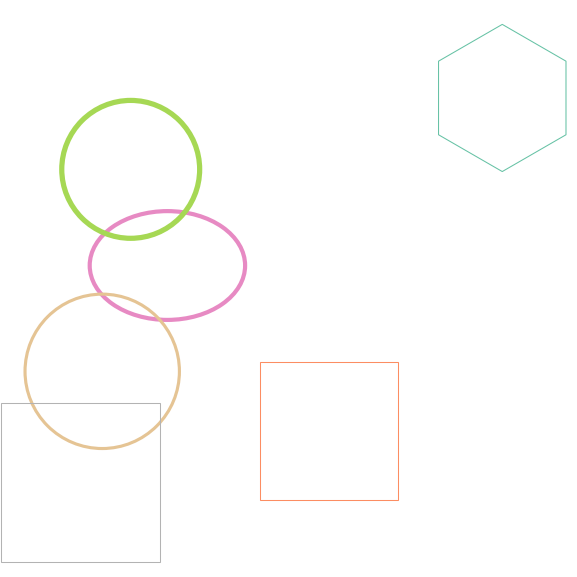[{"shape": "hexagon", "thickness": 0.5, "radius": 0.64, "center": [0.87, 0.829]}, {"shape": "square", "thickness": 0.5, "radius": 0.6, "center": [0.569, 0.253]}, {"shape": "oval", "thickness": 2, "radius": 0.67, "center": [0.29, 0.539]}, {"shape": "circle", "thickness": 2.5, "radius": 0.6, "center": [0.226, 0.706]}, {"shape": "circle", "thickness": 1.5, "radius": 0.67, "center": [0.177, 0.356]}, {"shape": "square", "thickness": 0.5, "radius": 0.69, "center": [0.14, 0.163]}]